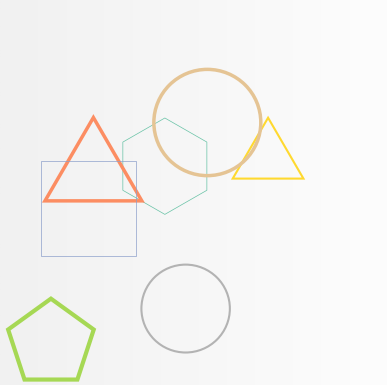[{"shape": "hexagon", "thickness": 0.5, "radius": 0.63, "center": [0.425, 0.568]}, {"shape": "triangle", "thickness": 2.5, "radius": 0.72, "center": [0.241, 0.55]}, {"shape": "square", "thickness": 0.5, "radius": 0.62, "center": [0.228, 0.458]}, {"shape": "pentagon", "thickness": 3, "radius": 0.58, "center": [0.131, 0.108]}, {"shape": "triangle", "thickness": 1.5, "radius": 0.53, "center": [0.692, 0.589]}, {"shape": "circle", "thickness": 2.5, "radius": 0.69, "center": [0.535, 0.682]}, {"shape": "circle", "thickness": 1.5, "radius": 0.57, "center": [0.479, 0.199]}]